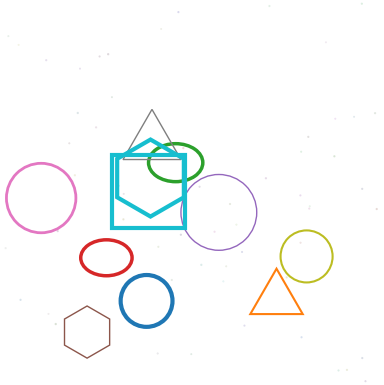[{"shape": "circle", "thickness": 3, "radius": 0.34, "center": [0.381, 0.218]}, {"shape": "triangle", "thickness": 1.5, "radius": 0.39, "center": [0.718, 0.223]}, {"shape": "oval", "thickness": 2.5, "radius": 0.35, "center": [0.456, 0.577]}, {"shape": "oval", "thickness": 2.5, "radius": 0.33, "center": [0.276, 0.33]}, {"shape": "circle", "thickness": 1, "radius": 0.49, "center": [0.568, 0.448]}, {"shape": "hexagon", "thickness": 1, "radius": 0.34, "center": [0.226, 0.137]}, {"shape": "circle", "thickness": 2, "radius": 0.45, "center": [0.107, 0.486]}, {"shape": "triangle", "thickness": 1, "radius": 0.43, "center": [0.395, 0.629]}, {"shape": "circle", "thickness": 1.5, "radius": 0.34, "center": [0.796, 0.334]}, {"shape": "hexagon", "thickness": 3, "radius": 0.5, "center": [0.391, 0.538]}, {"shape": "square", "thickness": 3, "radius": 0.47, "center": [0.386, 0.503]}]